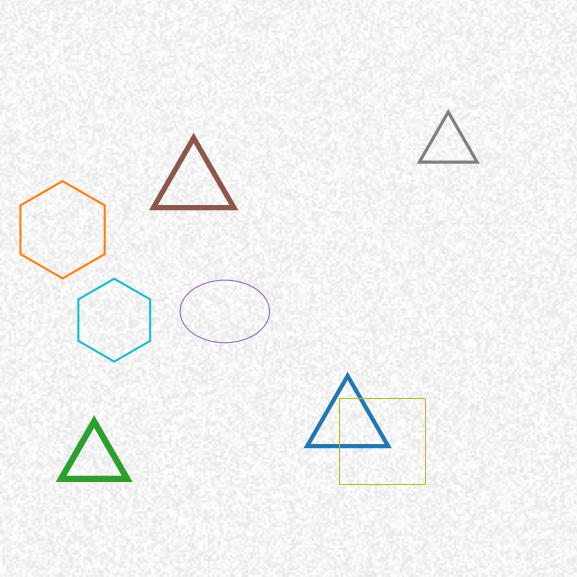[{"shape": "triangle", "thickness": 2, "radius": 0.41, "center": [0.602, 0.267]}, {"shape": "hexagon", "thickness": 1, "radius": 0.42, "center": [0.108, 0.601]}, {"shape": "triangle", "thickness": 3, "radius": 0.33, "center": [0.163, 0.203]}, {"shape": "oval", "thickness": 0.5, "radius": 0.39, "center": [0.389, 0.46]}, {"shape": "triangle", "thickness": 2.5, "radius": 0.4, "center": [0.335, 0.68]}, {"shape": "triangle", "thickness": 1.5, "radius": 0.29, "center": [0.776, 0.747]}, {"shape": "square", "thickness": 0.5, "radius": 0.37, "center": [0.661, 0.236]}, {"shape": "hexagon", "thickness": 1, "radius": 0.36, "center": [0.198, 0.445]}]